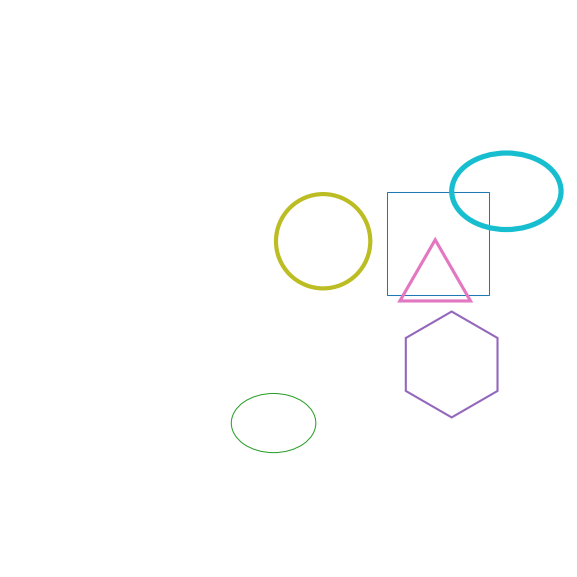[{"shape": "square", "thickness": 0.5, "radius": 0.44, "center": [0.759, 0.577]}, {"shape": "oval", "thickness": 0.5, "radius": 0.37, "center": [0.474, 0.267]}, {"shape": "hexagon", "thickness": 1, "radius": 0.46, "center": [0.782, 0.368]}, {"shape": "triangle", "thickness": 1.5, "radius": 0.35, "center": [0.754, 0.513]}, {"shape": "circle", "thickness": 2, "radius": 0.41, "center": [0.56, 0.581]}, {"shape": "oval", "thickness": 2.5, "radius": 0.47, "center": [0.877, 0.668]}]